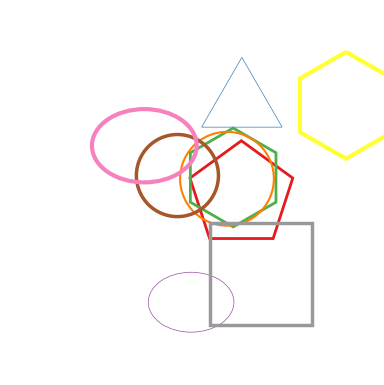[{"shape": "pentagon", "thickness": 2, "radius": 0.7, "center": [0.627, 0.494]}, {"shape": "triangle", "thickness": 0.5, "radius": 0.6, "center": [0.628, 0.73]}, {"shape": "hexagon", "thickness": 2, "radius": 0.64, "center": [0.606, 0.539]}, {"shape": "oval", "thickness": 0.5, "radius": 0.56, "center": [0.496, 0.215]}, {"shape": "circle", "thickness": 1.5, "radius": 0.61, "center": [0.59, 0.536]}, {"shape": "hexagon", "thickness": 3, "radius": 0.69, "center": [0.899, 0.726]}, {"shape": "circle", "thickness": 2.5, "radius": 0.53, "center": [0.461, 0.544]}, {"shape": "oval", "thickness": 3, "radius": 0.68, "center": [0.375, 0.621]}, {"shape": "square", "thickness": 2.5, "radius": 0.66, "center": [0.677, 0.288]}]